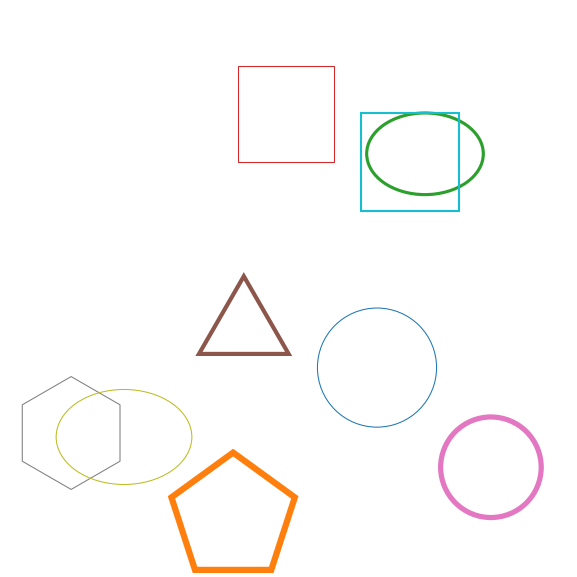[{"shape": "circle", "thickness": 0.5, "radius": 0.52, "center": [0.653, 0.363]}, {"shape": "pentagon", "thickness": 3, "radius": 0.56, "center": [0.404, 0.103]}, {"shape": "oval", "thickness": 1.5, "radius": 0.5, "center": [0.736, 0.733]}, {"shape": "square", "thickness": 0.5, "radius": 0.42, "center": [0.496, 0.802]}, {"shape": "triangle", "thickness": 2, "radius": 0.45, "center": [0.422, 0.431]}, {"shape": "circle", "thickness": 2.5, "radius": 0.44, "center": [0.85, 0.19]}, {"shape": "hexagon", "thickness": 0.5, "radius": 0.49, "center": [0.123, 0.249]}, {"shape": "oval", "thickness": 0.5, "radius": 0.59, "center": [0.215, 0.242]}, {"shape": "square", "thickness": 1, "radius": 0.43, "center": [0.71, 0.718]}]